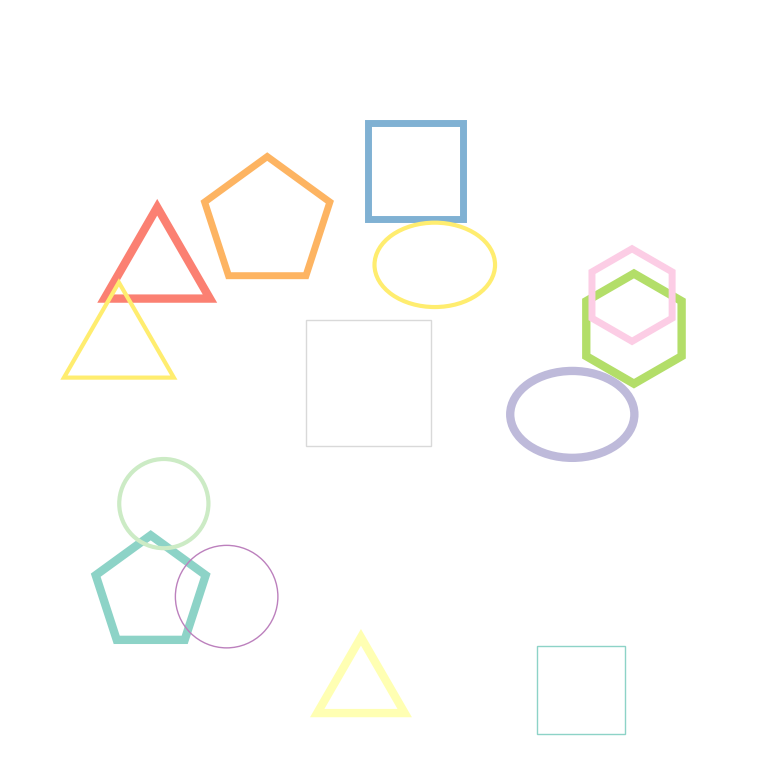[{"shape": "square", "thickness": 0.5, "radius": 0.29, "center": [0.755, 0.104]}, {"shape": "pentagon", "thickness": 3, "radius": 0.38, "center": [0.196, 0.23]}, {"shape": "triangle", "thickness": 3, "radius": 0.33, "center": [0.469, 0.107]}, {"shape": "oval", "thickness": 3, "radius": 0.4, "center": [0.743, 0.462]}, {"shape": "triangle", "thickness": 3, "radius": 0.4, "center": [0.204, 0.652]}, {"shape": "square", "thickness": 2.5, "radius": 0.31, "center": [0.539, 0.778]}, {"shape": "pentagon", "thickness": 2.5, "radius": 0.43, "center": [0.347, 0.711]}, {"shape": "hexagon", "thickness": 3, "radius": 0.36, "center": [0.823, 0.573]}, {"shape": "hexagon", "thickness": 2.5, "radius": 0.3, "center": [0.821, 0.617]}, {"shape": "square", "thickness": 0.5, "radius": 0.41, "center": [0.478, 0.503]}, {"shape": "circle", "thickness": 0.5, "radius": 0.33, "center": [0.294, 0.225]}, {"shape": "circle", "thickness": 1.5, "radius": 0.29, "center": [0.213, 0.346]}, {"shape": "oval", "thickness": 1.5, "radius": 0.39, "center": [0.565, 0.656]}, {"shape": "triangle", "thickness": 1.5, "radius": 0.41, "center": [0.154, 0.551]}]